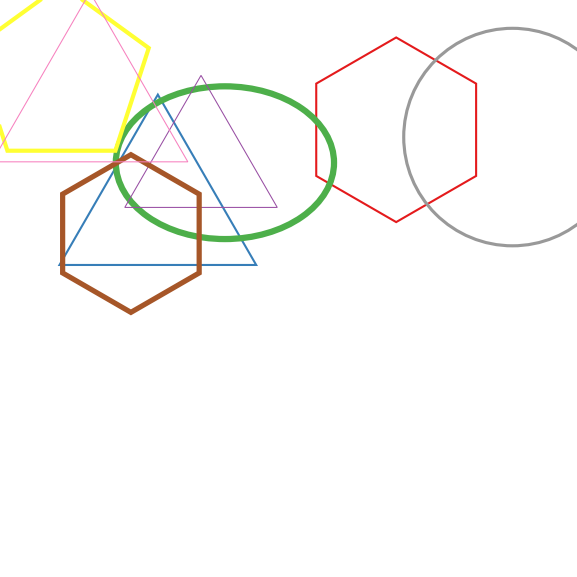[{"shape": "hexagon", "thickness": 1, "radius": 0.8, "center": [0.686, 0.774]}, {"shape": "triangle", "thickness": 1, "radius": 0.98, "center": [0.273, 0.639]}, {"shape": "oval", "thickness": 3, "radius": 0.94, "center": [0.389, 0.717]}, {"shape": "triangle", "thickness": 0.5, "radius": 0.76, "center": [0.348, 0.716]}, {"shape": "pentagon", "thickness": 2, "radius": 0.8, "center": [0.106, 0.867]}, {"shape": "hexagon", "thickness": 2.5, "radius": 0.68, "center": [0.227, 0.595]}, {"shape": "triangle", "thickness": 0.5, "radius": 0.98, "center": [0.156, 0.817]}, {"shape": "circle", "thickness": 1.5, "radius": 0.94, "center": [0.887, 0.762]}]